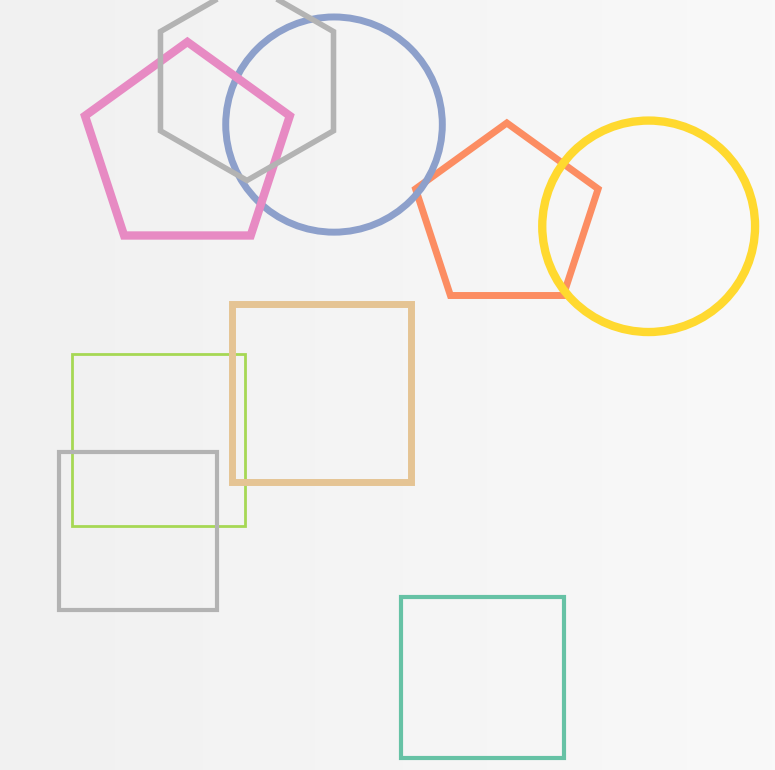[{"shape": "square", "thickness": 1.5, "radius": 0.52, "center": [0.622, 0.12]}, {"shape": "pentagon", "thickness": 2.5, "radius": 0.62, "center": [0.654, 0.716]}, {"shape": "circle", "thickness": 2.5, "radius": 0.7, "center": [0.431, 0.838]}, {"shape": "pentagon", "thickness": 3, "radius": 0.69, "center": [0.242, 0.807]}, {"shape": "square", "thickness": 1, "radius": 0.56, "center": [0.205, 0.429]}, {"shape": "circle", "thickness": 3, "radius": 0.69, "center": [0.837, 0.706]}, {"shape": "square", "thickness": 2.5, "radius": 0.58, "center": [0.414, 0.49]}, {"shape": "square", "thickness": 1.5, "radius": 0.51, "center": [0.178, 0.311]}, {"shape": "hexagon", "thickness": 2, "radius": 0.64, "center": [0.319, 0.895]}]